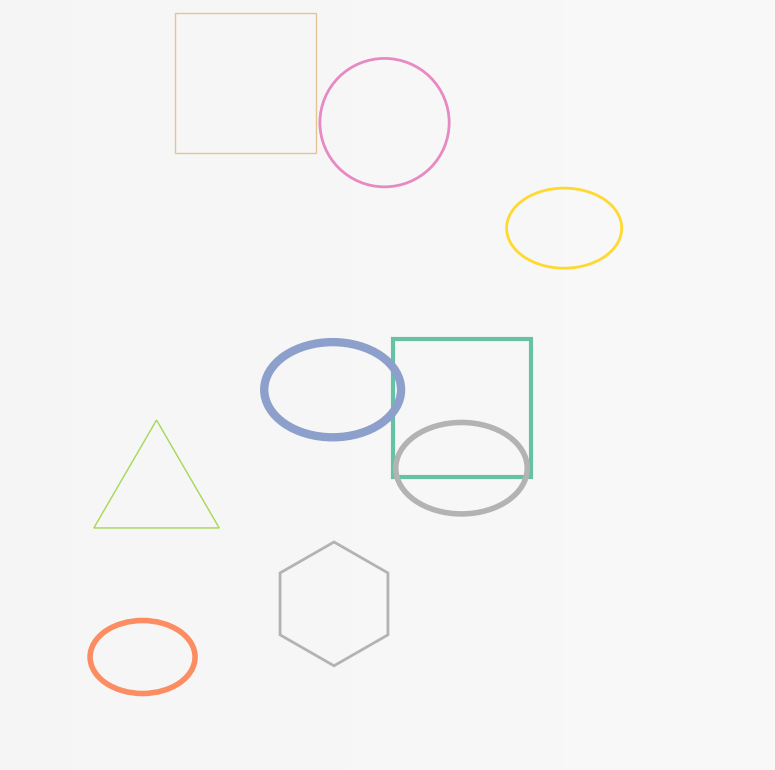[{"shape": "square", "thickness": 1.5, "radius": 0.45, "center": [0.596, 0.47]}, {"shape": "oval", "thickness": 2, "radius": 0.34, "center": [0.184, 0.147]}, {"shape": "oval", "thickness": 3, "radius": 0.44, "center": [0.429, 0.494]}, {"shape": "circle", "thickness": 1, "radius": 0.42, "center": [0.496, 0.841]}, {"shape": "triangle", "thickness": 0.5, "radius": 0.47, "center": [0.202, 0.361]}, {"shape": "oval", "thickness": 1, "radius": 0.37, "center": [0.728, 0.704]}, {"shape": "square", "thickness": 0.5, "radius": 0.46, "center": [0.316, 0.892]}, {"shape": "hexagon", "thickness": 1, "radius": 0.4, "center": [0.431, 0.216]}, {"shape": "oval", "thickness": 2, "radius": 0.42, "center": [0.595, 0.392]}]